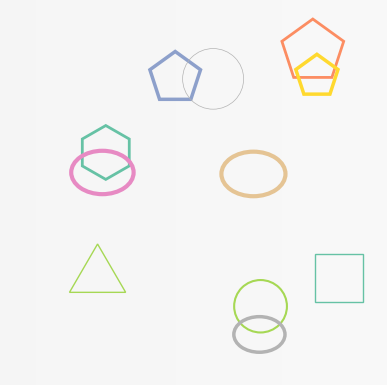[{"shape": "hexagon", "thickness": 2, "radius": 0.35, "center": [0.273, 0.604]}, {"shape": "square", "thickness": 1, "radius": 0.31, "center": [0.875, 0.278]}, {"shape": "pentagon", "thickness": 2, "radius": 0.42, "center": [0.807, 0.867]}, {"shape": "pentagon", "thickness": 2.5, "radius": 0.34, "center": [0.452, 0.798]}, {"shape": "oval", "thickness": 3, "radius": 0.4, "center": [0.264, 0.552]}, {"shape": "circle", "thickness": 1.5, "radius": 0.34, "center": [0.672, 0.205]}, {"shape": "triangle", "thickness": 1, "radius": 0.42, "center": [0.252, 0.283]}, {"shape": "pentagon", "thickness": 2.5, "radius": 0.29, "center": [0.818, 0.802]}, {"shape": "oval", "thickness": 3, "radius": 0.41, "center": [0.654, 0.548]}, {"shape": "oval", "thickness": 2.5, "radius": 0.33, "center": [0.669, 0.131]}, {"shape": "circle", "thickness": 0.5, "radius": 0.39, "center": [0.55, 0.795]}]